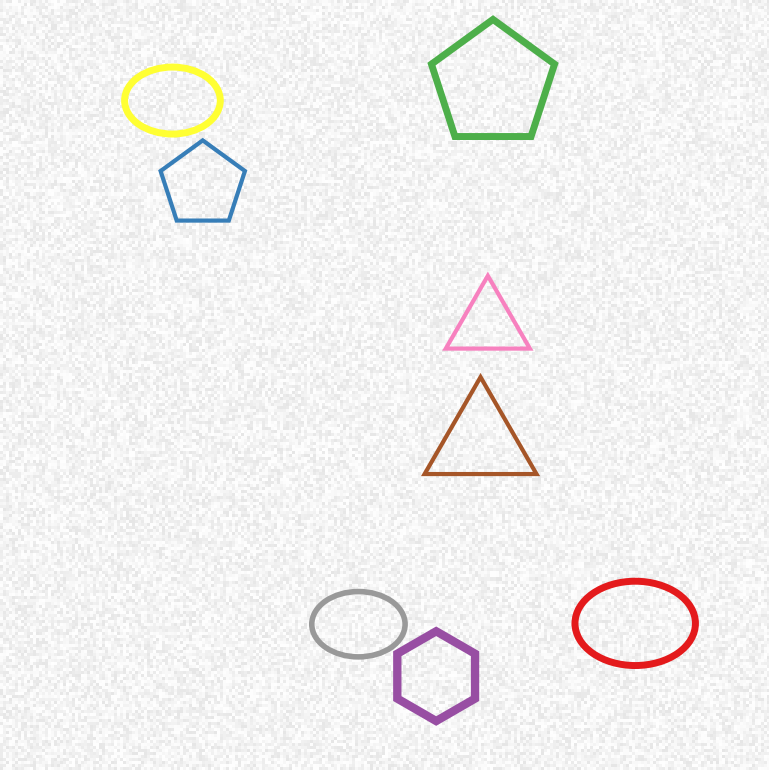[{"shape": "oval", "thickness": 2.5, "radius": 0.39, "center": [0.825, 0.19]}, {"shape": "pentagon", "thickness": 1.5, "radius": 0.29, "center": [0.263, 0.76]}, {"shape": "pentagon", "thickness": 2.5, "radius": 0.42, "center": [0.64, 0.891]}, {"shape": "hexagon", "thickness": 3, "radius": 0.29, "center": [0.566, 0.122]}, {"shape": "oval", "thickness": 2.5, "radius": 0.31, "center": [0.224, 0.869]}, {"shape": "triangle", "thickness": 1.5, "radius": 0.42, "center": [0.624, 0.426]}, {"shape": "triangle", "thickness": 1.5, "radius": 0.32, "center": [0.634, 0.579]}, {"shape": "oval", "thickness": 2, "radius": 0.3, "center": [0.465, 0.189]}]